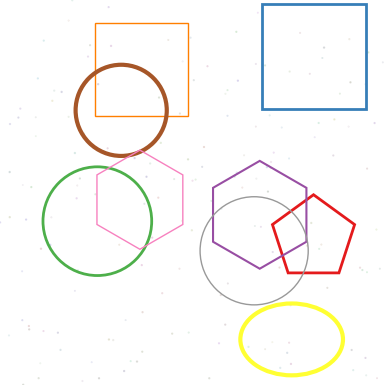[{"shape": "pentagon", "thickness": 2, "radius": 0.56, "center": [0.814, 0.382]}, {"shape": "square", "thickness": 2, "radius": 0.68, "center": [0.816, 0.853]}, {"shape": "circle", "thickness": 2, "radius": 0.71, "center": [0.253, 0.426]}, {"shape": "hexagon", "thickness": 1.5, "radius": 0.7, "center": [0.675, 0.442]}, {"shape": "square", "thickness": 1, "radius": 0.6, "center": [0.368, 0.82]}, {"shape": "oval", "thickness": 3, "radius": 0.67, "center": [0.758, 0.118]}, {"shape": "circle", "thickness": 3, "radius": 0.59, "center": [0.315, 0.713]}, {"shape": "hexagon", "thickness": 1, "radius": 0.64, "center": [0.363, 0.481]}, {"shape": "circle", "thickness": 1, "radius": 0.7, "center": [0.66, 0.349]}]